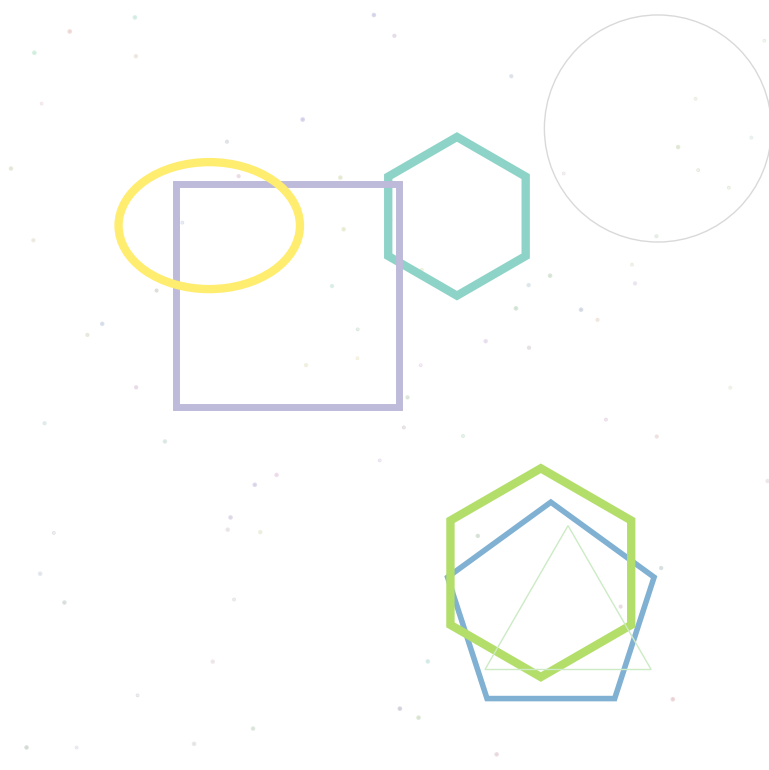[{"shape": "hexagon", "thickness": 3, "radius": 0.52, "center": [0.593, 0.719]}, {"shape": "square", "thickness": 2.5, "radius": 0.72, "center": [0.373, 0.616]}, {"shape": "pentagon", "thickness": 2, "radius": 0.7, "center": [0.715, 0.207]}, {"shape": "hexagon", "thickness": 3, "radius": 0.68, "center": [0.702, 0.256]}, {"shape": "circle", "thickness": 0.5, "radius": 0.74, "center": [0.854, 0.833]}, {"shape": "triangle", "thickness": 0.5, "radius": 0.62, "center": [0.738, 0.193]}, {"shape": "oval", "thickness": 3, "radius": 0.59, "center": [0.272, 0.707]}]